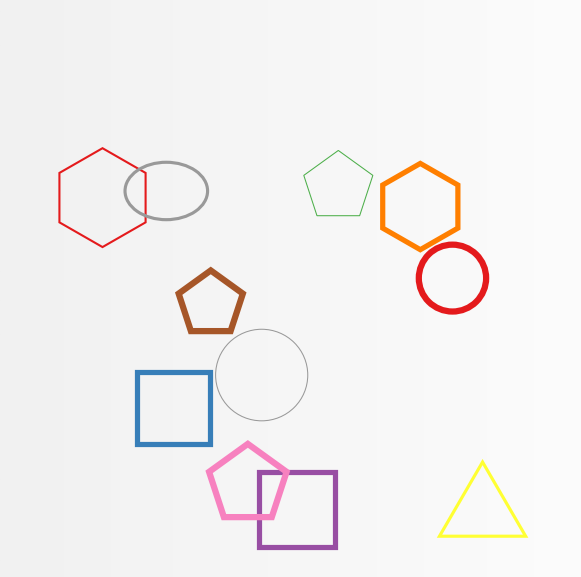[{"shape": "circle", "thickness": 3, "radius": 0.29, "center": [0.778, 0.518]}, {"shape": "hexagon", "thickness": 1, "radius": 0.43, "center": [0.176, 0.657]}, {"shape": "square", "thickness": 2.5, "radius": 0.31, "center": [0.299, 0.292]}, {"shape": "pentagon", "thickness": 0.5, "radius": 0.31, "center": [0.582, 0.676]}, {"shape": "square", "thickness": 2.5, "radius": 0.33, "center": [0.511, 0.117]}, {"shape": "hexagon", "thickness": 2.5, "radius": 0.37, "center": [0.723, 0.641]}, {"shape": "triangle", "thickness": 1.5, "radius": 0.43, "center": [0.83, 0.113]}, {"shape": "pentagon", "thickness": 3, "radius": 0.29, "center": [0.363, 0.473]}, {"shape": "pentagon", "thickness": 3, "radius": 0.35, "center": [0.426, 0.16]}, {"shape": "circle", "thickness": 0.5, "radius": 0.4, "center": [0.45, 0.35]}, {"shape": "oval", "thickness": 1.5, "radius": 0.36, "center": [0.286, 0.668]}]